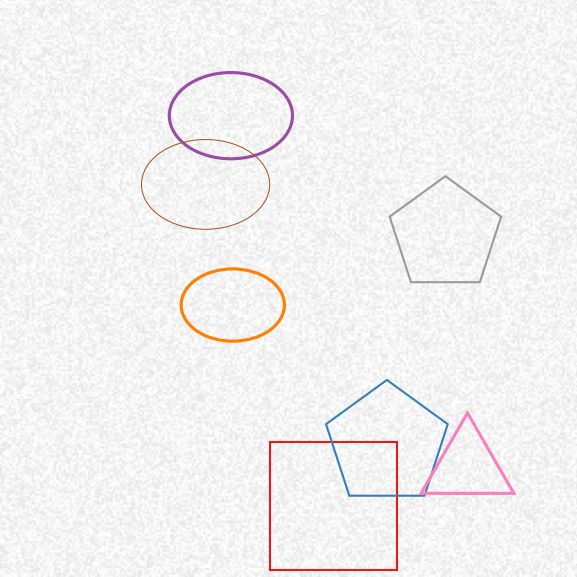[{"shape": "square", "thickness": 1, "radius": 0.55, "center": [0.577, 0.123]}, {"shape": "pentagon", "thickness": 1, "radius": 0.55, "center": [0.67, 0.23]}, {"shape": "oval", "thickness": 1.5, "radius": 0.53, "center": [0.4, 0.799]}, {"shape": "oval", "thickness": 1.5, "radius": 0.45, "center": [0.403, 0.471]}, {"shape": "oval", "thickness": 0.5, "radius": 0.56, "center": [0.356, 0.68]}, {"shape": "triangle", "thickness": 1.5, "radius": 0.46, "center": [0.81, 0.191]}, {"shape": "pentagon", "thickness": 1, "radius": 0.51, "center": [0.771, 0.593]}]